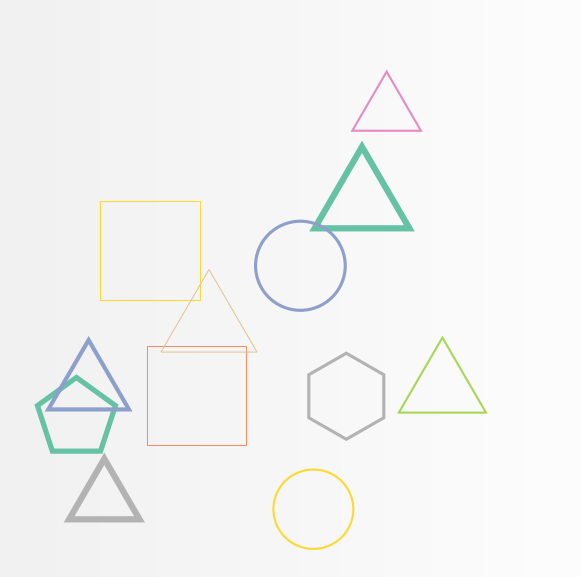[{"shape": "triangle", "thickness": 3, "radius": 0.47, "center": [0.623, 0.651]}, {"shape": "pentagon", "thickness": 2.5, "radius": 0.35, "center": [0.132, 0.275]}, {"shape": "square", "thickness": 0.5, "radius": 0.43, "center": [0.338, 0.314]}, {"shape": "triangle", "thickness": 2, "radius": 0.4, "center": [0.152, 0.33]}, {"shape": "circle", "thickness": 1.5, "radius": 0.39, "center": [0.517, 0.539]}, {"shape": "triangle", "thickness": 1, "radius": 0.34, "center": [0.665, 0.807]}, {"shape": "triangle", "thickness": 1, "radius": 0.43, "center": [0.761, 0.328]}, {"shape": "square", "thickness": 0.5, "radius": 0.43, "center": [0.257, 0.565]}, {"shape": "circle", "thickness": 1, "radius": 0.34, "center": [0.539, 0.117]}, {"shape": "triangle", "thickness": 0.5, "radius": 0.48, "center": [0.36, 0.437]}, {"shape": "hexagon", "thickness": 1.5, "radius": 0.37, "center": [0.596, 0.313]}, {"shape": "triangle", "thickness": 3, "radius": 0.35, "center": [0.179, 0.135]}]